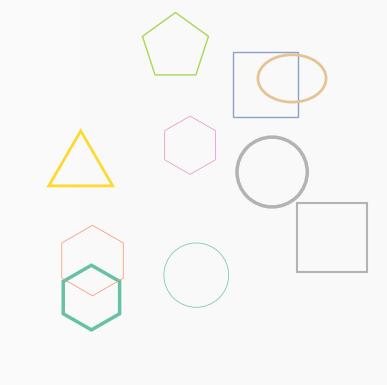[{"shape": "hexagon", "thickness": 2.5, "radius": 0.42, "center": [0.236, 0.227]}, {"shape": "circle", "thickness": 0.5, "radius": 0.42, "center": [0.507, 0.285]}, {"shape": "hexagon", "thickness": 0.5, "radius": 0.46, "center": [0.239, 0.323]}, {"shape": "square", "thickness": 1, "radius": 0.42, "center": [0.686, 0.781]}, {"shape": "hexagon", "thickness": 0.5, "radius": 0.38, "center": [0.491, 0.623]}, {"shape": "pentagon", "thickness": 1, "radius": 0.45, "center": [0.453, 0.878]}, {"shape": "triangle", "thickness": 2, "radius": 0.48, "center": [0.208, 0.565]}, {"shape": "oval", "thickness": 2, "radius": 0.44, "center": [0.754, 0.796]}, {"shape": "circle", "thickness": 2.5, "radius": 0.45, "center": [0.702, 0.553]}, {"shape": "square", "thickness": 1.5, "radius": 0.45, "center": [0.857, 0.382]}]